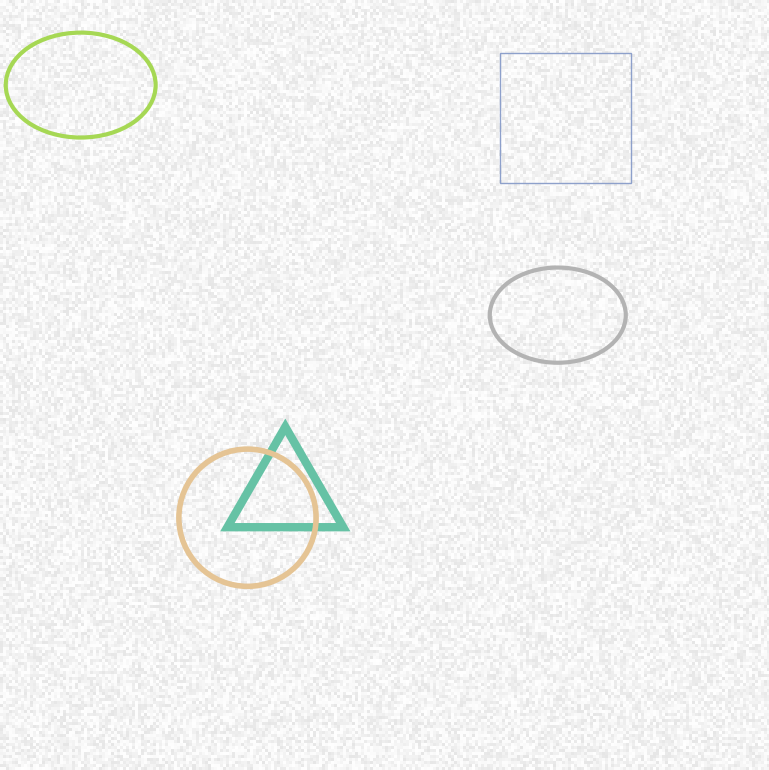[{"shape": "triangle", "thickness": 3, "radius": 0.43, "center": [0.371, 0.359]}, {"shape": "square", "thickness": 0.5, "radius": 0.42, "center": [0.734, 0.847]}, {"shape": "oval", "thickness": 1.5, "radius": 0.49, "center": [0.105, 0.89]}, {"shape": "circle", "thickness": 2, "radius": 0.45, "center": [0.321, 0.328]}, {"shape": "oval", "thickness": 1.5, "radius": 0.44, "center": [0.724, 0.591]}]